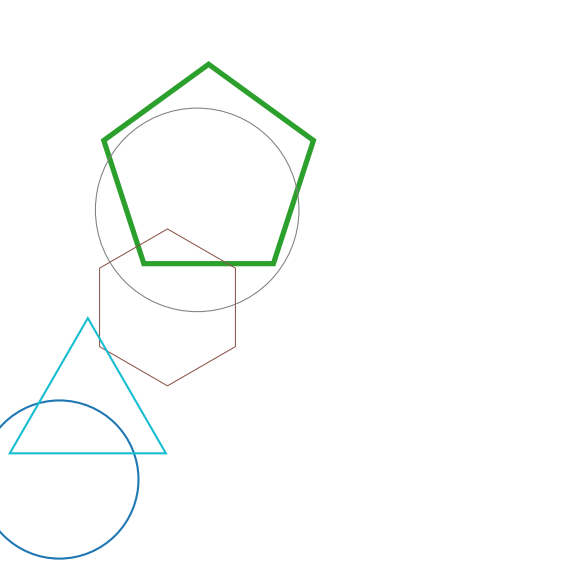[{"shape": "circle", "thickness": 1, "radius": 0.68, "center": [0.103, 0.169]}, {"shape": "pentagon", "thickness": 2.5, "radius": 0.95, "center": [0.361, 0.697]}, {"shape": "hexagon", "thickness": 0.5, "radius": 0.68, "center": [0.29, 0.467]}, {"shape": "circle", "thickness": 0.5, "radius": 0.88, "center": [0.341, 0.636]}, {"shape": "triangle", "thickness": 1, "radius": 0.78, "center": [0.152, 0.292]}]